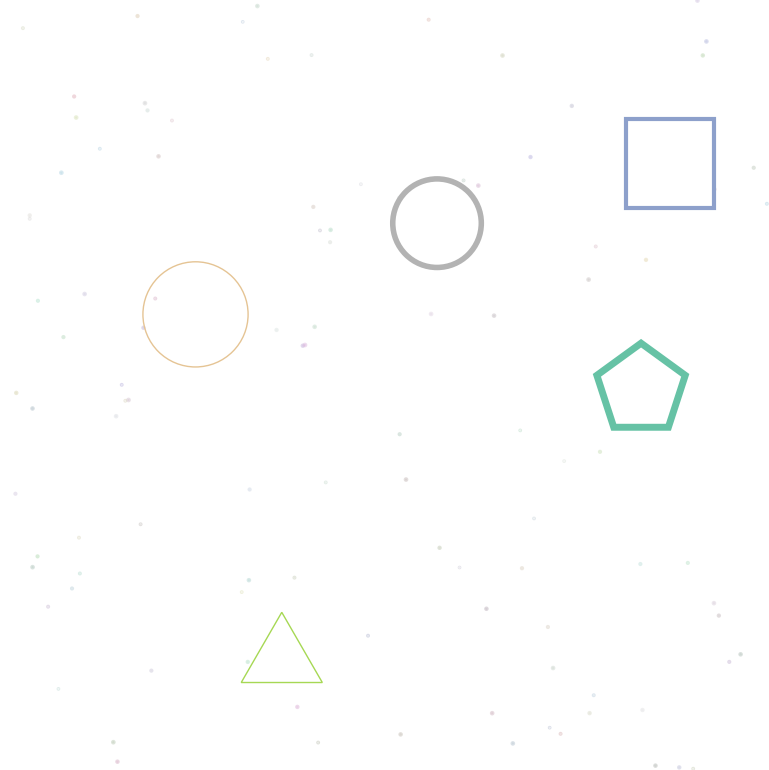[{"shape": "pentagon", "thickness": 2.5, "radius": 0.3, "center": [0.833, 0.494]}, {"shape": "square", "thickness": 1.5, "radius": 0.29, "center": [0.87, 0.788]}, {"shape": "triangle", "thickness": 0.5, "radius": 0.3, "center": [0.366, 0.144]}, {"shape": "circle", "thickness": 0.5, "radius": 0.34, "center": [0.254, 0.592]}, {"shape": "circle", "thickness": 2, "radius": 0.29, "center": [0.568, 0.71]}]